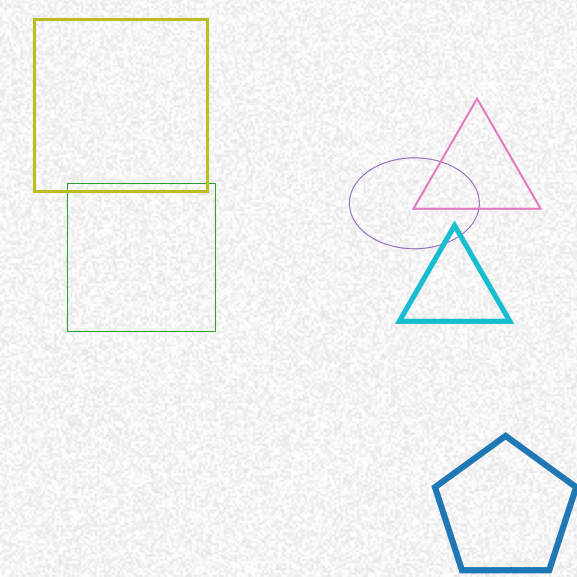[{"shape": "pentagon", "thickness": 3, "radius": 0.64, "center": [0.875, 0.116]}, {"shape": "square", "thickness": 0.5, "radius": 0.64, "center": [0.244, 0.554]}, {"shape": "oval", "thickness": 0.5, "radius": 0.56, "center": [0.718, 0.647]}, {"shape": "triangle", "thickness": 1, "radius": 0.64, "center": [0.826, 0.701]}, {"shape": "square", "thickness": 1.5, "radius": 0.75, "center": [0.208, 0.817]}, {"shape": "triangle", "thickness": 2.5, "radius": 0.55, "center": [0.787, 0.498]}]